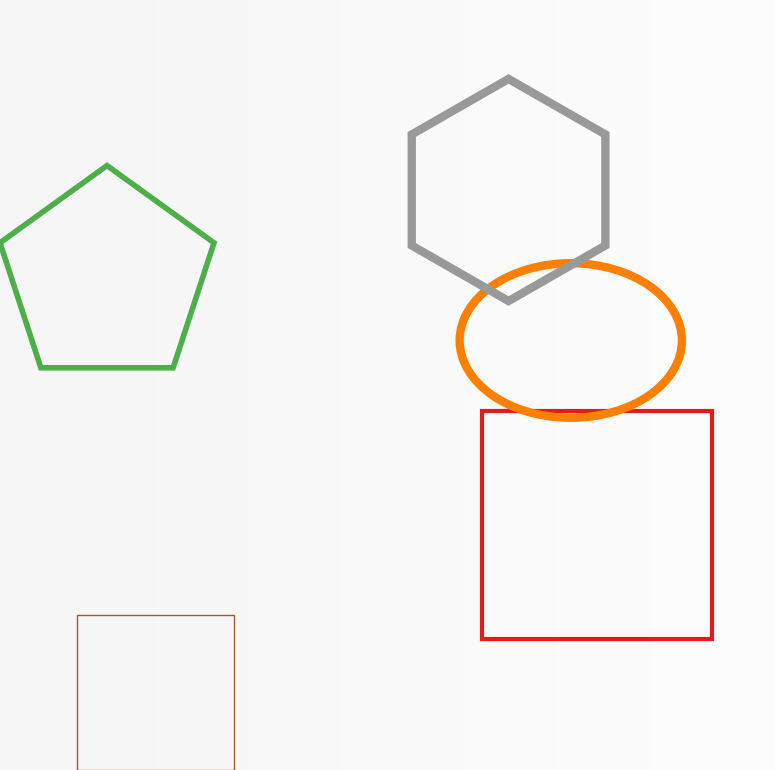[{"shape": "square", "thickness": 1.5, "radius": 0.74, "center": [0.77, 0.318]}, {"shape": "pentagon", "thickness": 2, "radius": 0.73, "center": [0.138, 0.64]}, {"shape": "oval", "thickness": 3, "radius": 0.72, "center": [0.736, 0.558]}, {"shape": "square", "thickness": 0.5, "radius": 0.51, "center": [0.201, 0.101]}, {"shape": "hexagon", "thickness": 3, "radius": 0.72, "center": [0.656, 0.753]}]